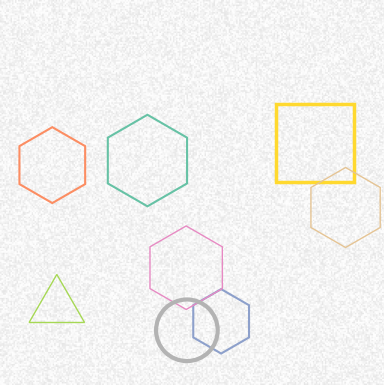[{"shape": "hexagon", "thickness": 1.5, "radius": 0.59, "center": [0.383, 0.583]}, {"shape": "hexagon", "thickness": 1.5, "radius": 0.49, "center": [0.136, 0.571]}, {"shape": "hexagon", "thickness": 1.5, "radius": 0.42, "center": [0.574, 0.165]}, {"shape": "hexagon", "thickness": 1, "radius": 0.54, "center": [0.484, 0.305]}, {"shape": "triangle", "thickness": 1, "radius": 0.42, "center": [0.148, 0.204]}, {"shape": "square", "thickness": 2.5, "radius": 0.51, "center": [0.818, 0.629]}, {"shape": "hexagon", "thickness": 1, "radius": 0.52, "center": [0.898, 0.461]}, {"shape": "circle", "thickness": 3, "radius": 0.4, "center": [0.485, 0.142]}]